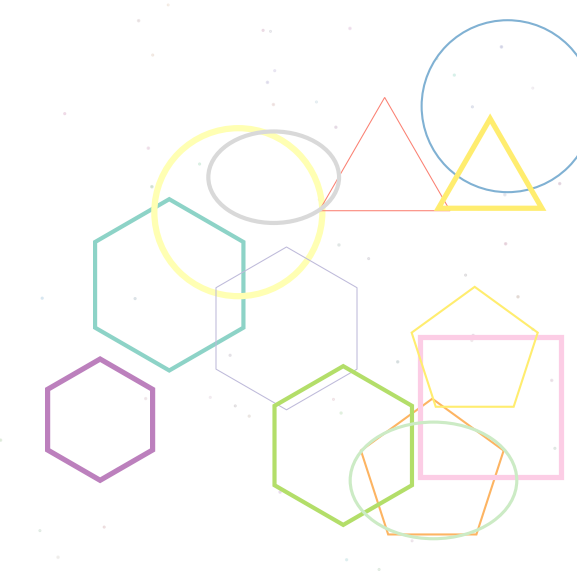[{"shape": "hexagon", "thickness": 2, "radius": 0.74, "center": [0.293, 0.506]}, {"shape": "circle", "thickness": 3, "radius": 0.73, "center": [0.413, 0.632]}, {"shape": "hexagon", "thickness": 0.5, "radius": 0.7, "center": [0.496, 0.43]}, {"shape": "triangle", "thickness": 0.5, "radius": 0.65, "center": [0.666, 0.7]}, {"shape": "circle", "thickness": 1, "radius": 0.74, "center": [0.879, 0.815]}, {"shape": "pentagon", "thickness": 1, "radius": 0.65, "center": [0.749, 0.179]}, {"shape": "hexagon", "thickness": 2, "radius": 0.69, "center": [0.594, 0.228]}, {"shape": "square", "thickness": 2.5, "radius": 0.61, "center": [0.849, 0.294]}, {"shape": "oval", "thickness": 2, "radius": 0.57, "center": [0.474, 0.692]}, {"shape": "hexagon", "thickness": 2.5, "radius": 0.52, "center": [0.173, 0.272]}, {"shape": "oval", "thickness": 1.5, "radius": 0.72, "center": [0.751, 0.167]}, {"shape": "pentagon", "thickness": 1, "radius": 0.57, "center": [0.822, 0.388]}, {"shape": "triangle", "thickness": 2.5, "radius": 0.52, "center": [0.849, 0.69]}]